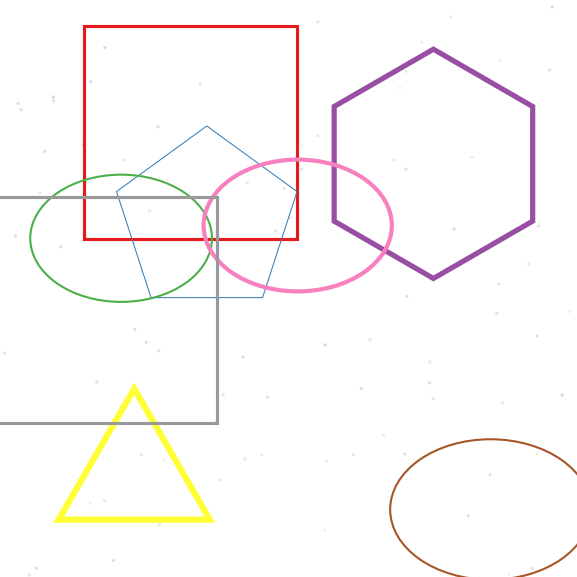[{"shape": "square", "thickness": 1.5, "radius": 0.92, "center": [0.33, 0.77]}, {"shape": "pentagon", "thickness": 0.5, "radius": 0.82, "center": [0.358, 0.617]}, {"shape": "oval", "thickness": 1, "radius": 0.79, "center": [0.21, 0.587]}, {"shape": "hexagon", "thickness": 2.5, "radius": 0.99, "center": [0.75, 0.715]}, {"shape": "triangle", "thickness": 3, "radius": 0.76, "center": [0.232, 0.175]}, {"shape": "oval", "thickness": 1, "radius": 0.87, "center": [0.849, 0.117]}, {"shape": "oval", "thickness": 2, "radius": 0.81, "center": [0.516, 0.609]}, {"shape": "square", "thickness": 1.5, "radius": 0.98, "center": [0.181, 0.462]}]